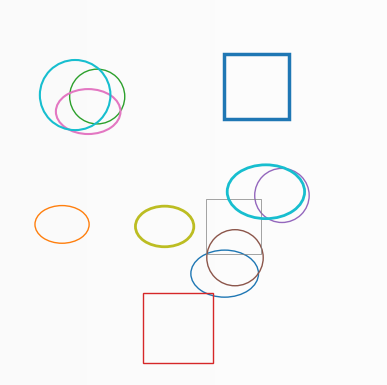[{"shape": "oval", "thickness": 1, "radius": 0.44, "center": [0.58, 0.289]}, {"shape": "square", "thickness": 2.5, "radius": 0.42, "center": [0.663, 0.776]}, {"shape": "oval", "thickness": 1, "radius": 0.35, "center": [0.16, 0.417]}, {"shape": "circle", "thickness": 1, "radius": 0.36, "center": [0.251, 0.749]}, {"shape": "square", "thickness": 1, "radius": 0.45, "center": [0.46, 0.149]}, {"shape": "circle", "thickness": 1, "radius": 0.35, "center": [0.728, 0.492]}, {"shape": "circle", "thickness": 1, "radius": 0.36, "center": [0.606, 0.331]}, {"shape": "oval", "thickness": 1.5, "radius": 0.42, "center": [0.228, 0.71]}, {"shape": "square", "thickness": 0.5, "radius": 0.36, "center": [0.602, 0.413]}, {"shape": "oval", "thickness": 2, "radius": 0.38, "center": [0.425, 0.412]}, {"shape": "circle", "thickness": 1.5, "radius": 0.46, "center": [0.194, 0.753]}, {"shape": "oval", "thickness": 2, "radius": 0.5, "center": [0.686, 0.502]}]